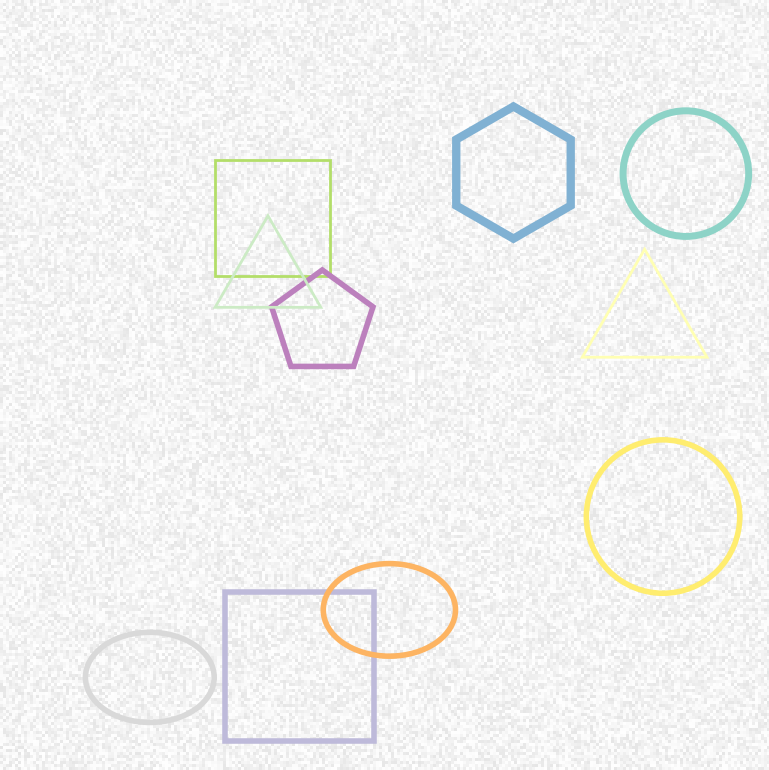[{"shape": "circle", "thickness": 2.5, "radius": 0.41, "center": [0.891, 0.775]}, {"shape": "triangle", "thickness": 1, "radius": 0.47, "center": [0.837, 0.583]}, {"shape": "square", "thickness": 2, "radius": 0.49, "center": [0.389, 0.134]}, {"shape": "hexagon", "thickness": 3, "radius": 0.43, "center": [0.667, 0.776]}, {"shape": "oval", "thickness": 2, "radius": 0.43, "center": [0.506, 0.208]}, {"shape": "square", "thickness": 1, "radius": 0.37, "center": [0.354, 0.717]}, {"shape": "oval", "thickness": 2, "radius": 0.42, "center": [0.195, 0.12]}, {"shape": "pentagon", "thickness": 2, "radius": 0.35, "center": [0.419, 0.58]}, {"shape": "triangle", "thickness": 1, "radius": 0.4, "center": [0.348, 0.641]}, {"shape": "circle", "thickness": 2, "radius": 0.5, "center": [0.861, 0.329]}]